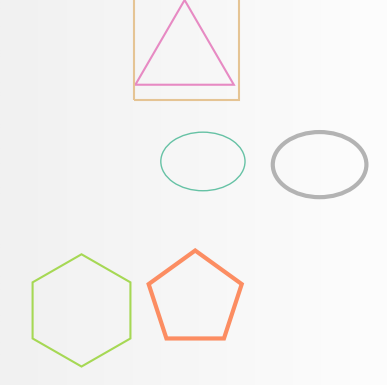[{"shape": "oval", "thickness": 1, "radius": 0.54, "center": [0.524, 0.581]}, {"shape": "pentagon", "thickness": 3, "radius": 0.63, "center": [0.504, 0.223]}, {"shape": "triangle", "thickness": 1.5, "radius": 0.73, "center": [0.476, 0.853]}, {"shape": "hexagon", "thickness": 1.5, "radius": 0.73, "center": [0.21, 0.194]}, {"shape": "square", "thickness": 1.5, "radius": 0.68, "center": [0.482, 0.877]}, {"shape": "oval", "thickness": 3, "radius": 0.6, "center": [0.825, 0.572]}]